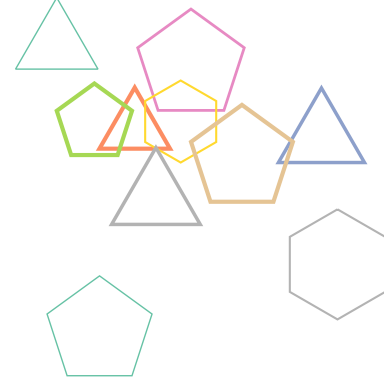[{"shape": "triangle", "thickness": 1, "radius": 0.62, "center": [0.147, 0.882]}, {"shape": "pentagon", "thickness": 1, "radius": 0.72, "center": [0.259, 0.14]}, {"shape": "triangle", "thickness": 3, "radius": 0.53, "center": [0.35, 0.667]}, {"shape": "triangle", "thickness": 2.5, "radius": 0.65, "center": [0.835, 0.642]}, {"shape": "pentagon", "thickness": 2, "radius": 0.73, "center": [0.496, 0.831]}, {"shape": "pentagon", "thickness": 3, "radius": 0.51, "center": [0.245, 0.68]}, {"shape": "hexagon", "thickness": 1.5, "radius": 0.53, "center": [0.469, 0.684]}, {"shape": "pentagon", "thickness": 3, "radius": 0.7, "center": [0.628, 0.588]}, {"shape": "hexagon", "thickness": 1.5, "radius": 0.71, "center": [0.877, 0.313]}, {"shape": "triangle", "thickness": 2.5, "radius": 0.66, "center": [0.405, 0.484]}]